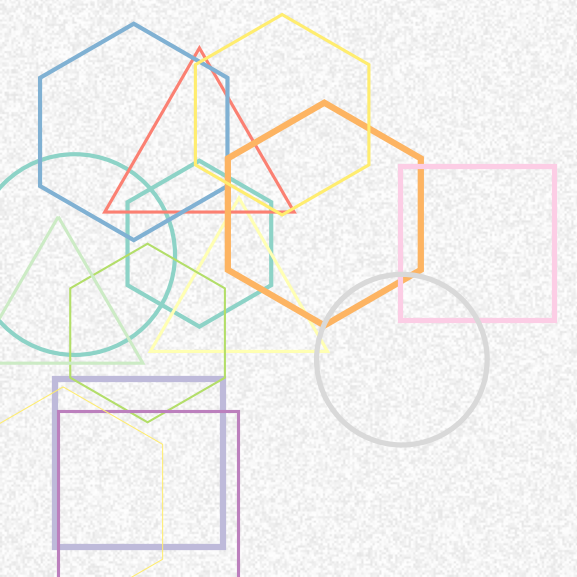[{"shape": "hexagon", "thickness": 2, "radius": 0.72, "center": [0.345, 0.577]}, {"shape": "circle", "thickness": 2, "radius": 0.87, "center": [0.129, 0.558]}, {"shape": "triangle", "thickness": 1.5, "radius": 0.89, "center": [0.414, 0.479]}, {"shape": "square", "thickness": 3, "radius": 0.73, "center": [0.241, 0.197]}, {"shape": "triangle", "thickness": 1.5, "radius": 0.95, "center": [0.345, 0.727]}, {"shape": "hexagon", "thickness": 2, "radius": 0.94, "center": [0.232, 0.771]}, {"shape": "hexagon", "thickness": 3, "radius": 0.96, "center": [0.562, 0.628]}, {"shape": "hexagon", "thickness": 1, "radius": 0.77, "center": [0.256, 0.422]}, {"shape": "square", "thickness": 2.5, "radius": 0.67, "center": [0.825, 0.578]}, {"shape": "circle", "thickness": 2.5, "radius": 0.74, "center": [0.696, 0.376]}, {"shape": "square", "thickness": 1.5, "radius": 0.78, "center": [0.256, 0.132]}, {"shape": "triangle", "thickness": 1.5, "radius": 0.85, "center": [0.101, 0.455]}, {"shape": "hexagon", "thickness": 1.5, "radius": 0.87, "center": [0.489, 0.8]}, {"shape": "hexagon", "thickness": 0.5, "radius": 0.99, "center": [0.109, 0.13]}]